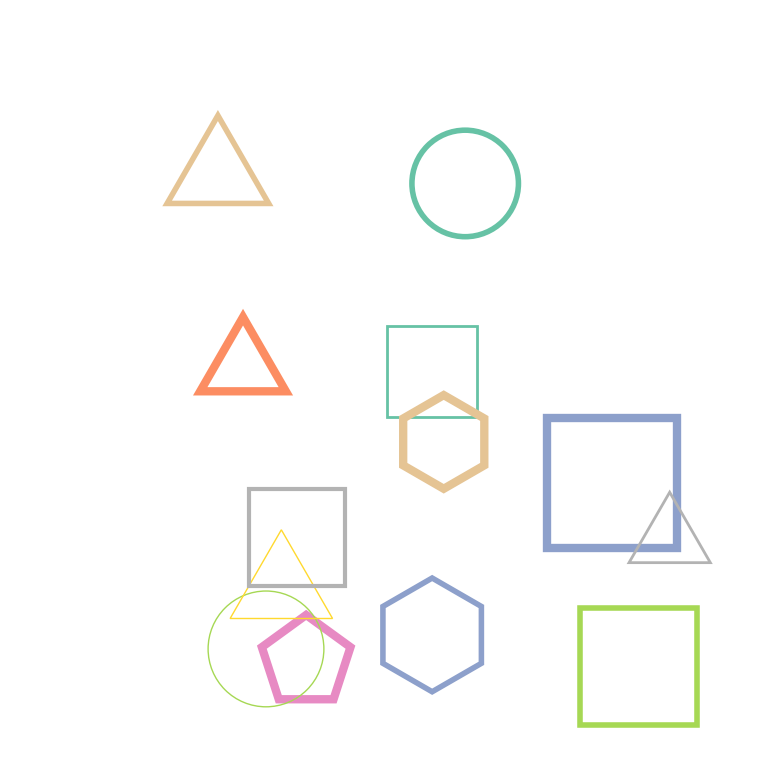[{"shape": "circle", "thickness": 2, "radius": 0.35, "center": [0.604, 0.762]}, {"shape": "square", "thickness": 1, "radius": 0.29, "center": [0.561, 0.517]}, {"shape": "triangle", "thickness": 3, "radius": 0.32, "center": [0.316, 0.524]}, {"shape": "square", "thickness": 3, "radius": 0.42, "center": [0.795, 0.373]}, {"shape": "hexagon", "thickness": 2, "radius": 0.37, "center": [0.561, 0.175]}, {"shape": "pentagon", "thickness": 3, "radius": 0.3, "center": [0.398, 0.141]}, {"shape": "square", "thickness": 2, "radius": 0.38, "center": [0.829, 0.135]}, {"shape": "circle", "thickness": 0.5, "radius": 0.38, "center": [0.345, 0.157]}, {"shape": "triangle", "thickness": 0.5, "radius": 0.38, "center": [0.365, 0.235]}, {"shape": "hexagon", "thickness": 3, "radius": 0.3, "center": [0.576, 0.426]}, {"shape": "triangle", "thickness": 2, "radius": 0.38, "center": [0.283, 0.774]}, {"shape": "square", "thickness": 1.5, "radius": 0.31, "center": [0.385, 0.302]}, {"shape": "triangle", "thickness": 1, "radius": 0.3, "center": [0.87, 0.3]}]